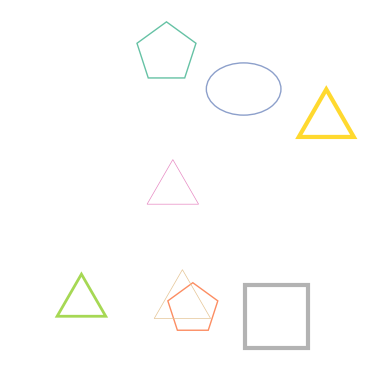[{"shape": "pentagon", "thickness": 1, "radius": 0.4, "center": [0.432, 0.863]}, {"shape": "pentagon", "thickness": 1, "radius": 0.34, "center": [0.501, 0.197]}, {"shape": "oval", "thickness": 1, "radius": 0.48, "center": [0.633, 0.769]}, {"shape": "triangle", "thickness": 0.5, "radius": 0.39, "center": [0.449, 0.508]}, {"shape": "triangle", "thickness": 2, "radius": 0.36, "center": [0.212, 0.215]}, {"shape": "triangle", "thickness": 3, "radius": 0.41, "center": [0.848, 0.686]}, {"shape": "triangle", "thickness": 0.5, "radius": 0.42, "center": [0.474, 0.215]}, {"shape": "square", "thickness": 3, "radius": 0.41, "center": [0.718, 0.178]}]